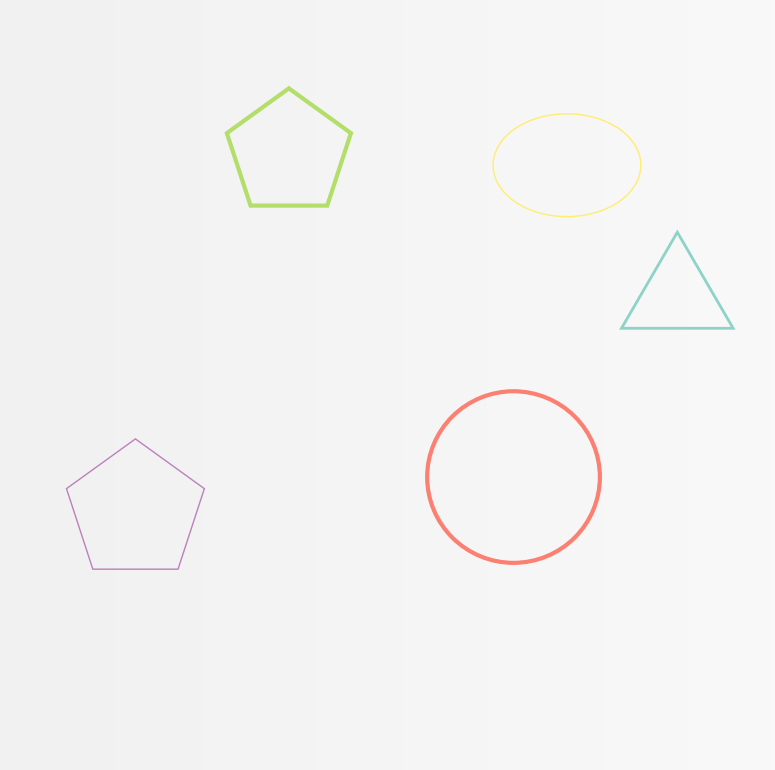[{"shape": "triangle", "thickness": 1, "radius": 0.42, "center": [0.874, 0.615]}, {"shape": "circle", "thickness": 1.5, "radius": 0.56, "center": [0.663, 0.38]}, {"shape": "pentagon", "thickness": 1.5, "radius": 0.42, "center": [0.373, 0.801]}, {"shape": "pentagon", "thickness": 0.5, "radius": 0.47, "center": [0.175, 0.336]}, {"shape": "oval", "thickness": 0.5, "radius": 0.48, "center": [0.732, 0.785]}]